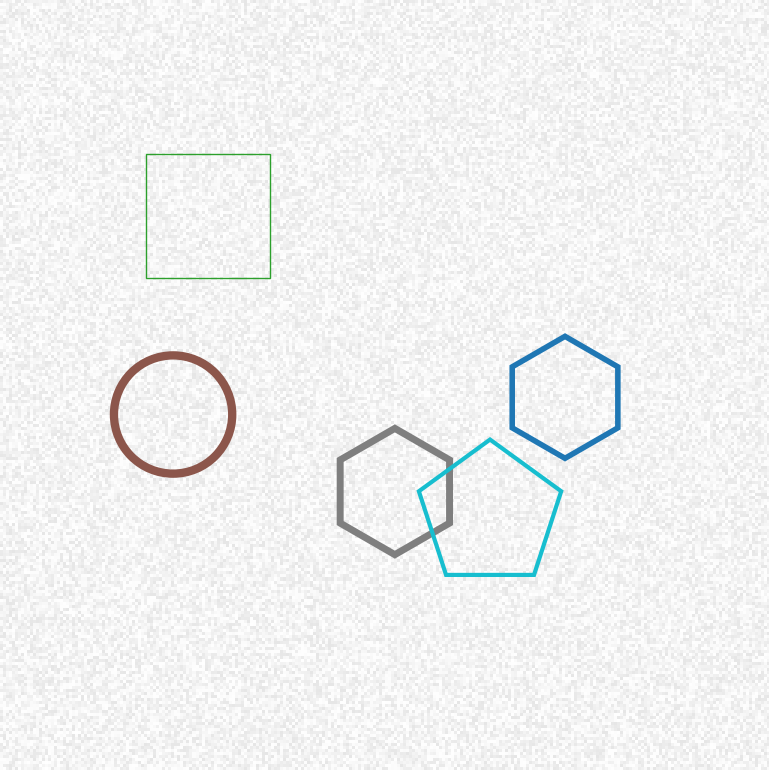[{"shape": "hexagon", "thickness": 2, "radius": 0.4, "center": [0.734, 0.484]}, {"shape": "square", "thickness": 0.5, "radius": 0.4, "center": [0.27, 0.719]}, {"shape": "circle", "thickness": 3, "radius": 0.38, "center": [0.225, 0.462]}, {"shape": "hexagon", "thickness": 2.5, "radius": 0.41, "center": [0.513, 0.362]}, {"shape": "pentagon", "thickness": 1.5, "radius": 0.49, "center": [0.636, 0.332]}]